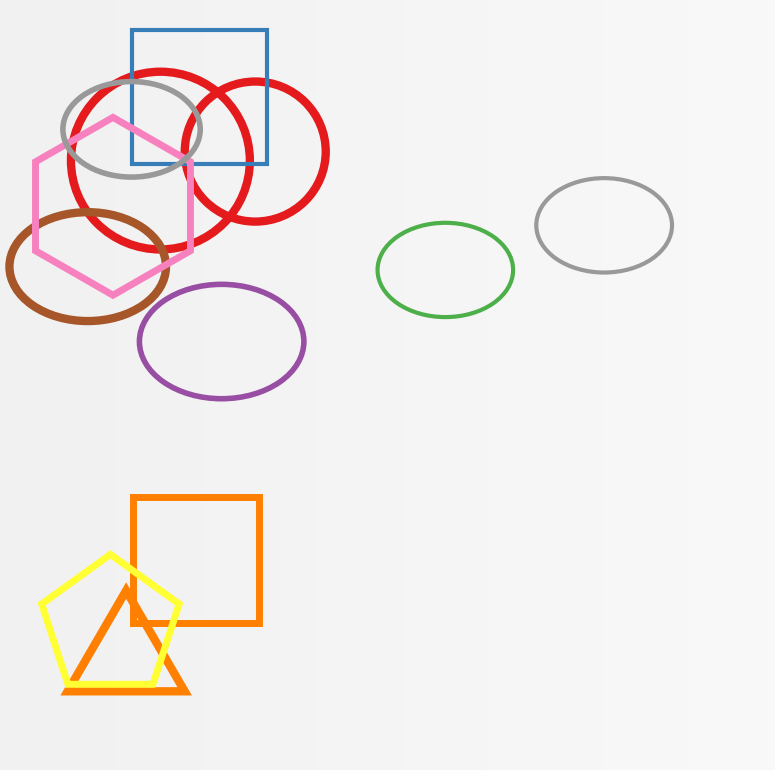[{"shape": "circle", "thickness": 3, "radius": 0.45, "center": [0.329, 0.803]}, {"shape": "circle", "thickness": 3, "radius": 0.58, "center": [0.207, 0.791]}, {"shape": "square", "thickness": 1.5, "radius": 0.43, "center": [0.258, 0.874]}, {"shape": "oval", "thickness": 1.5, "radius": 0.44, "center": [0.575, 0.649]}, {"shape": "oval", "thickness": 2, "radius": 0.53, "center": [0.286, 0.556]}, {"shape": "square", "thickness": 2.5, "radius": 0.41, "center": [0.253, 0.273]}, {"shape": "triangle", "thickness": 3, "radius": 0.44, "center": [0.163, 0.146]}, {"shape": "pentagon", "thickness": 2.5, "radius": 0.47, "center": [0.143, 0.187]}, {"shape": "oval", "thickness": 3, "radius": 0.51, "center": [0.113, 0.654]}, {"shape": "hexagon", "thickness": 2.5, "radius": 0.58, "center": [0.146, 0.732]}, {"shape": "oval", "thickness": 1.5, "radius": 0.44, "center": [0.78, 0.707]}, {"shape": "oval", "thickness": 2, "radius": 0.44, "center": [0.17, 0.832]}]